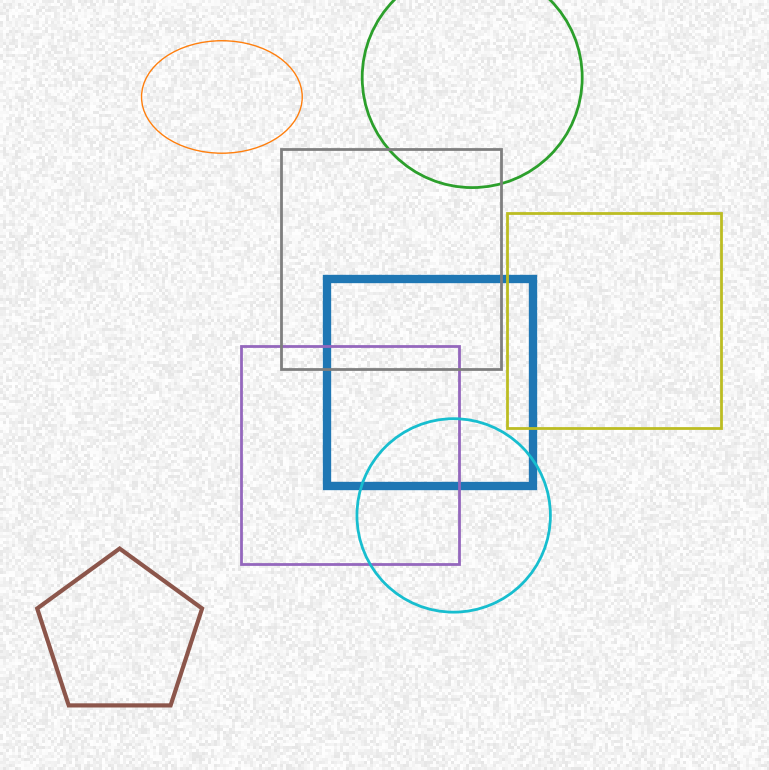[{"shape": "square", "thickness": 3, "radius": 0.67, "center": [0.559, 0.503]}, {"shape": "oval", "thickness": 0.5, "radius": 0.52, "center": [0.288, 0.874]}, {"shape": "circle", "thickness": 1, "radius": 0.71, "center": [0.613, 0.899]}, {"shape": "square", "thickness": 1, "radius": 0.71, "center": [0.454, 0.409]}, {"shape": "pentagon", "thickness": 1.5, "radius": 0.56, "center": [0.155, 0.175]}, {"shape": "square", "thickness": 1, "radius": 0.71, "center": [0.508, 0.664]}, {"shape": "square", "thickness": 1, "radius": 0.7, "center": [0.797, 0.584]}, {"shape": "circle", "thickness": 1, "radius": 0.63, "center": [0.589, 0.331]}]